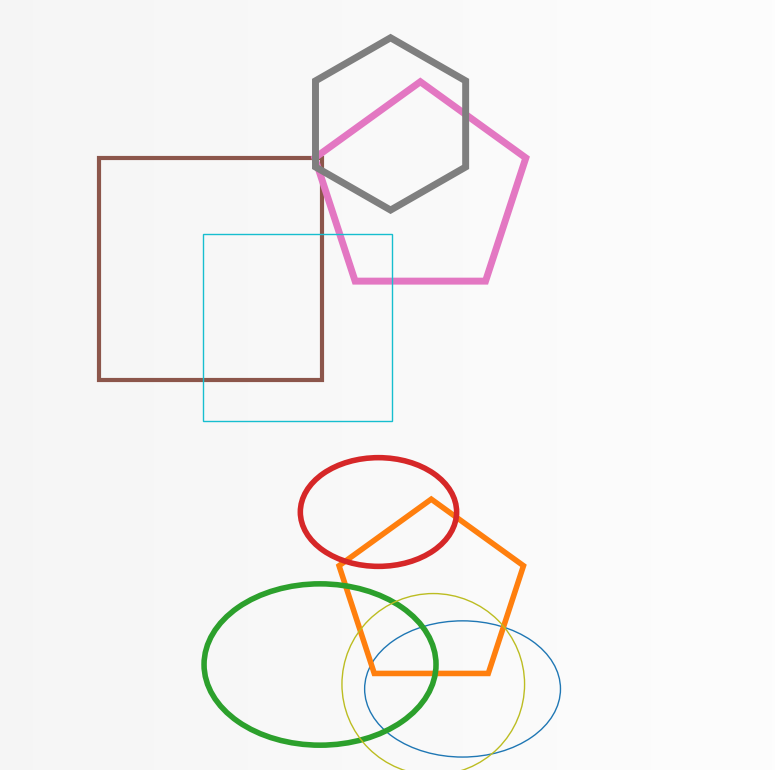[{"shape": "oval", "thickness": 0.5, "radius": 0.63, "center": [0.597, 0.105]}, {"shape": "pentagon", "thickness": 2, "radius": 0.63, "center": [0.556, 0.227]}, {"shape": "oval", "thickness": 2, "radius": 0.75, "center": [0.413, 0.137]}, {"shape": "oval", "thickness": 2, "radius": 0.5, "center": [0.488, 0.335]}, {"shape": "square", "thickness": 1.5, "radius": 0.72, "center": [0.272, 0.651]}, {"shape": "pentagon", "thickness": 2.5, "radius": 0.72, "center": [0.542, 0.751]}, {"shape": "hexagon", "thickness": 2.5, "radius": 0.56, "center": [0.504, 0.839]}, {"shape": "circle", "thickness": 0.5, "radius": 0.59, "center": [0.559, 0.111]}, {"shape": "square", "thickness": 0.5, "radius": 0.61, "center": [0.384, 0.574]}]